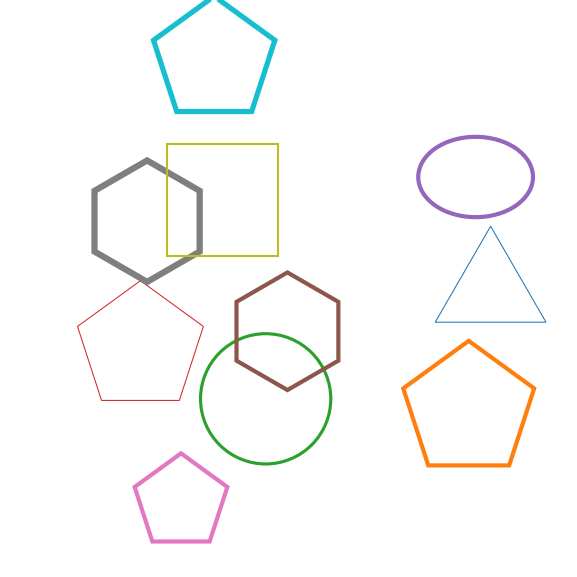[{"shape": "triangle", "thickness": 0.5, "radius": 0.55, "center": [0.85, 0.497]}, {"shape": "pentagon", "thickness": 2, "radius": 0.6, "center": [0.812, 0.29]}, {"shape": "circle", "thickness": 1.5, "radius": 0.56, "center": [0.46, 0.309]}, {"shape": "pentagon", "thickness": 0.5, "radius": 0.57, "center": [0.243, 0.398]}, {"shape": "oval", "thickness": 2, "radius": 0.5, "center": [0.824, 0.693]}, {"shape": "hexagon", "thickness": 2, "radius": 0.51, "center": [0.498, 0.426]}, {"shape": "pentagon", "thickness": 2, "radius": 0.42, "center": [0.313, 0.13]}, {"shape": "hexagon", "thickness": 3, "radius": 0.53, "center": [0.255, 0.616]}, {"shape": "square", "thickness": 1, "radius": 0.48, "center": [0.385, 0.653]}, {"shape": "pentagon", "thickness": 2.5, "radius": 0.55, "center": [0.371, 0.895]}]